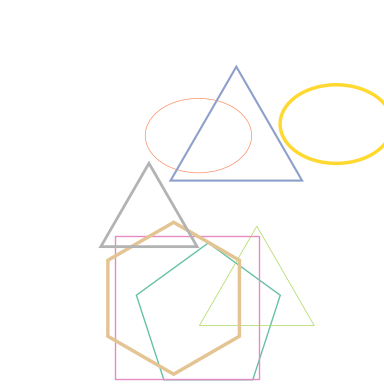[{"shape": "pentagon", "thickness": 1, "radius": 0.98, "center": [0.541, 0.172]}, {"shape": "oval", "thickness": 0.5, "radius": 0.69, "center": [0.516, 0.648]}, {"shape": "triangle", "thickness": 1.5, "radius": 0.99, "center": [0.614, 0.63]}, {"shape": "square", "thickness": 1, "radius": 0.93, "center": [0.485, 0.202]}, {"shape": "triangle", "thickness": 0.5, "radius": 0.86, "center": [0.667, 0.24]}, {"shape": "oval", "thickness": 2.5, "radius": 0.73, "center": [0.873, 0.678]}, {"shape": "hexagon", "thickness": 2.5, "radius": 0.99, "center": [0.451, 0.225]}, {"shape": "triangle", "thickness": 2, "radius": 0.72, "center": [0.387, 0.432]}]